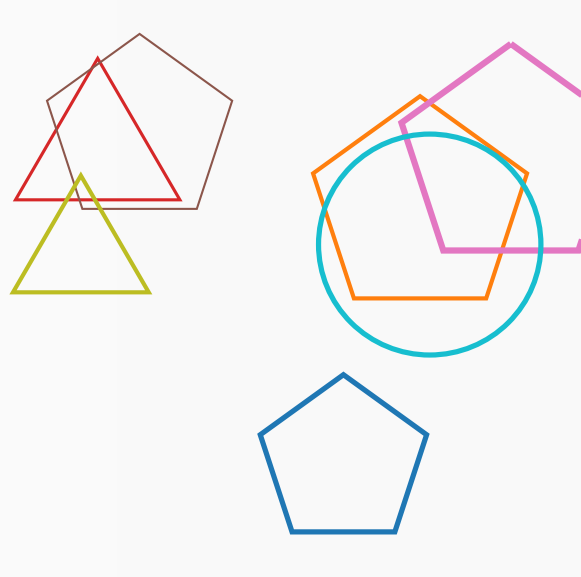[{"shape": "pentagon", "thickness": 2.5, "radius": 0.75, "center": [0.591, 0.2]}, {"shape": "pentagon", "thickness": 2, "radius": 0.97, "center": [0.723, 0.639]}, {"shape": "triangle", "thickness": 1.5, "radius": 0.82, "center": [0.168, 0.735]}, {"shape": "pentagon", "thickness": 1, "radius": 0.84, "center": [0.24, 0.773]}, {"shape": "pentagon", "thickness": 3, "radius": 0.99, "center": [0.879, 0.725]}, {"shape": "triangle", "thickness": 2, "radius": 0.67, "center": [0.139, 0.56]}, {"shape": "circle", "thickness": 2.5, "radius": 0.96, "center": [0.739, 0.576]}]